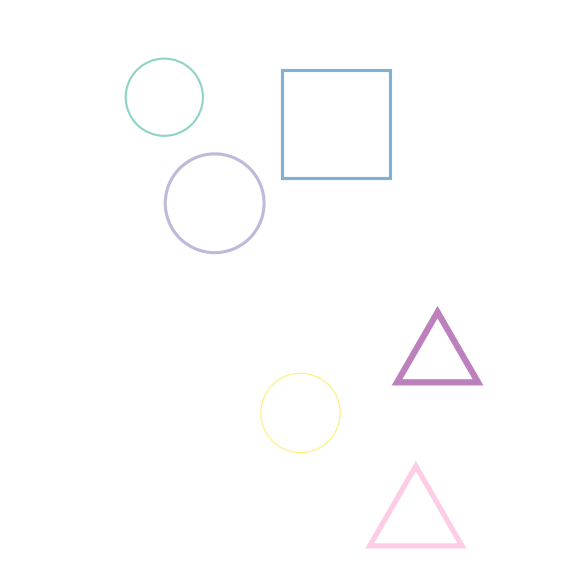[{"shape": "circle", "thickness": 1, "radius": 0.33, "center": [0.285, 0.831]}, {"shape": "circle", "thickness": 1.5, "radius": 0.43, "center": [0.372, 0.647]}, {"shape": "square", "thickness": 1.5, "radius": 0.47, "center": [0.581, 0.784]}, {"shape": "triangle", "thickness": 2.5, "radius": 0.46, "center": [0.72, 0.1]}, {"shape": "triangle", "thickness": 3, "radius": 0.41, "center": [0.758, 0.378]}, {"shape": "circle", "thickness": 0.5, "radius": 0.34, "center": [0.52, 0.284]}]